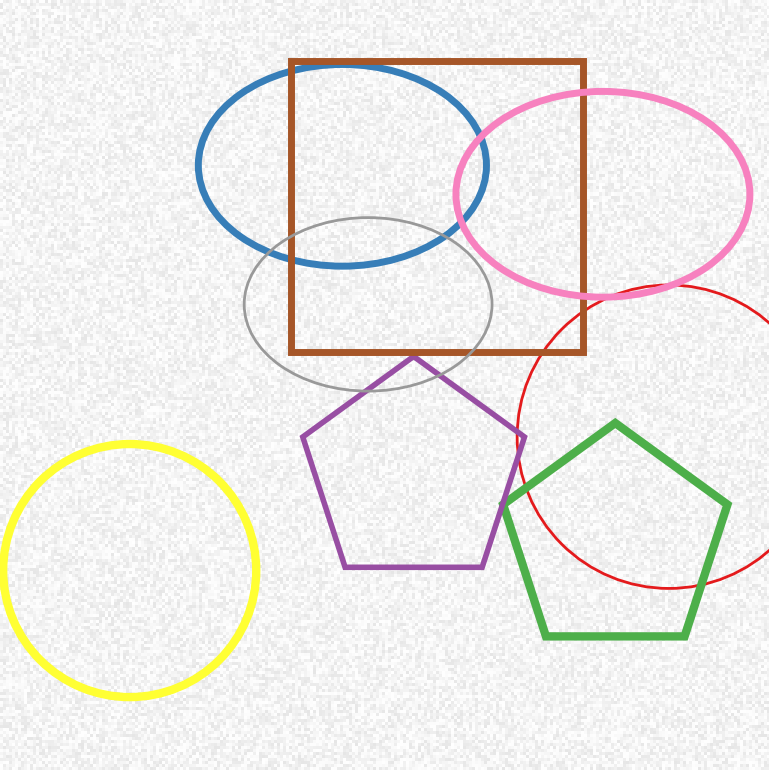[{"shape": "circle", "thickness": 1, "radius": 0.99, "center": [0.869, 0.433]}, {"shape": "oval", "thickness": 2.5, "radius": 0.94, "center": [0.445, 0.785]}, {"shape": "pentagon", "thickness": 3, "radius": 0.77, "center": [0.799, 0.297]}, {"shape": "pentagon", "thickness": 2, "radius": 0.76, "center": [0.537, 0.386]}, {"shape": "circle", "thickness": 3, "radius": 0.82, "center": [0.168, 0.259]}, {"shape": "square", "thickness": 2.5, "radius": 0.95, "center": [0.568, 0.732]}, {"shape": "oval", "thickness": 2.5, "radius": 0.95, "center": [0.783, 0.748]}, {"shape": "oval", "thickness": 1, "radius": 0.8, "center": [0.478, 0.605]}]